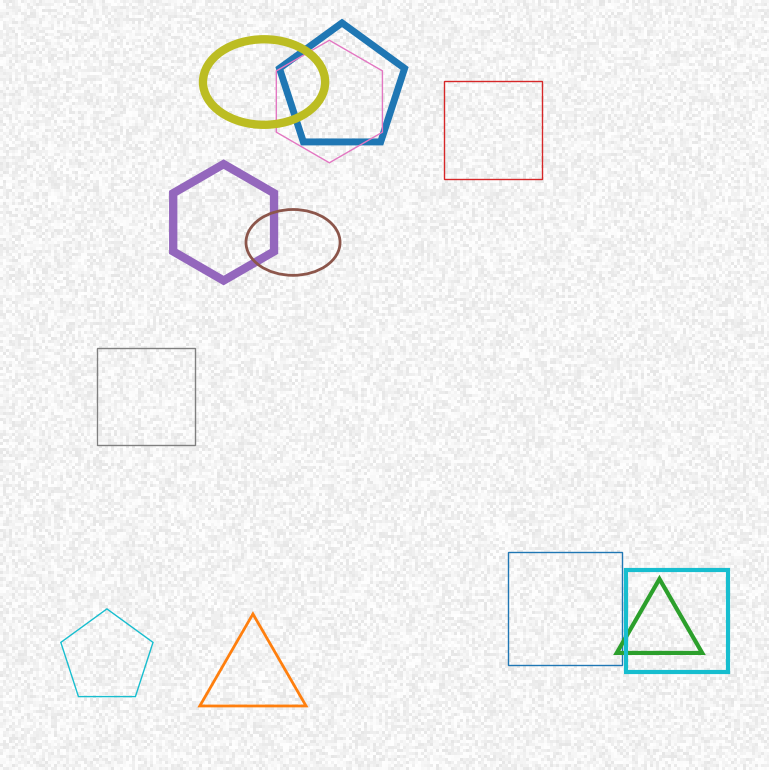[{"shape": "pentagon", "thickness": 2.5, "radius": 0.43, "center": [0.444, 0.885]}, {"shape": "square", "thickness": 0.5, "radius": 0.37, "center": [0.734, 0.21]}, {"shape": "triangle", "thickness": 1, "radius": 0.4, "center": [0.328, 0.123]}, {"shape": "triangle", "thickness": 1.5, "radius": 0.32, "center": [0.856, 0.184]}, {"shape": "square", "thickness": 0.5, "radius": 0.32, "center": [0.64, 0.831]}, {"shape": "hexagon", "thickness": 3, "radius": 0.38, "center": [0.29, 0.711]}, {"shape": "oval", "thickness": 1, "radius": 0.31, "center": [0.381, 0.685]}, {"shape": "hexagon", "thickness": 0.5, "radius": 0.4, "center": [0.428, 0.868]}, {"shape": "square", "thickness": 0.5, "radius": 0.32, "center": [0.19, 0.485]}, {"shape": "oval", "thickness": 3, "radius": 0.4, "center": [0.343, 0.893]}, {"shape": "square", "thickness": 1.5, "radius": 0.33, "center": [0.879, 0.194]}, {"shape": "pentagon", "thickness": 0.5, "radius": 0.31, "center": [0.139, 0.146]}]